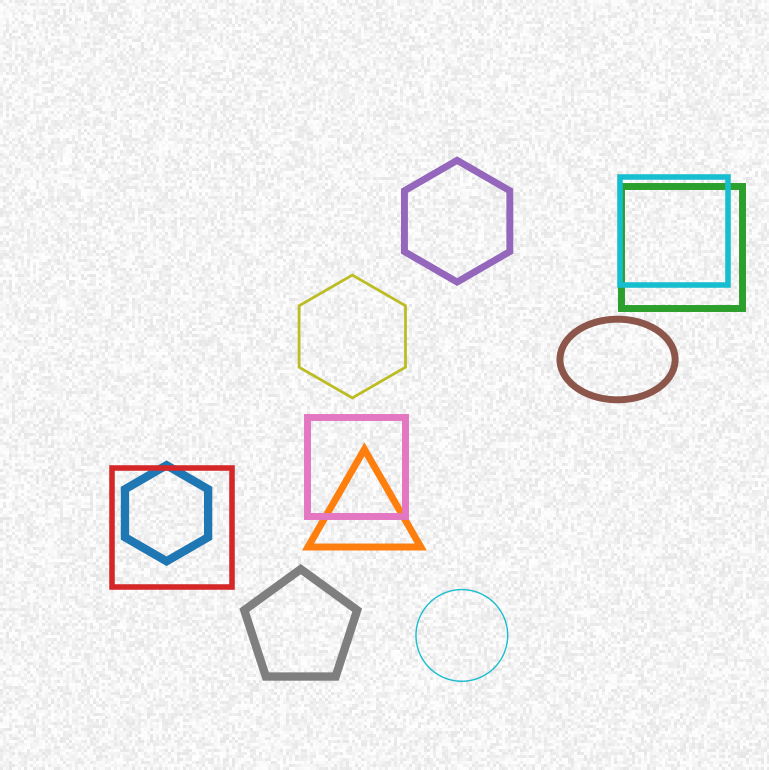[{"shape": "hexagon", "thickness": 3, "radius": 0.31, "center": [0.216, 0.333]}, {"shape": "triangle", "thickness": 2.5, "radius": 0.42, "center": [0.473, 0.332]}, {"shape": "square", "thickness": 2.5, "radius": 0.39, "center": [0.885, 0.679]}, {"shape": "square", "thickness": 2, "radius": 0.39, "center": [0.223, 0.315]}, {"shape": "hexagon", "thickness": 2.5, "radius": 0.4, "center": [0.594, 0.713]}, {"shape": "oval", "thickness": 2.5, "radius": 0.37, "center": [0.802, 0.533]}, {"shape": "square", "thickness": 2.5, "radius": 0.32, "center": [0.462, 0.394]}, {"shape": "pentagon", "thickness": 3, "radius": 0.39, "center": [0.391, 0.184]}, {"shape": "hexagon", "thickness": 1, "radius": 0.4, "center": [0.458, 0.563]}, {"shape": "circle", "thickness": 0.5, "radius": 0.3, "center": [0.6, 0.175]}, {"shape": "square", "thickness": 2, "radius": 0.35, "center": [0.876, 0.7]}]